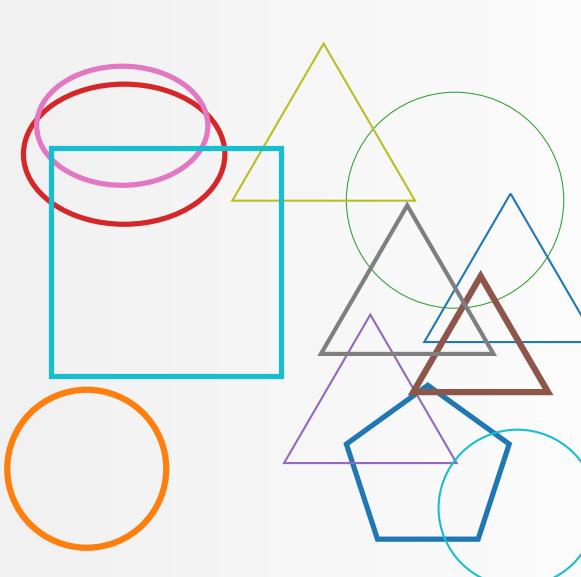[{"shape": "pentagon", "thickness": 2.5, "radius": 0.74, "center": [0.736, 0.185]}, {"shape": "triangle", "thickness": 1, "radius": 0.86, "center": [0.878, 0.493]}, {"shape": "circle", "thickness": 3, "radius": 0.68, "center": [0.149, 0.187]}, {"shape": "circle", "thickness": 0.5, "radius": 0.94, "center": [0.783, 0.652]}, {"shape": "oval", "thickness": 2.5, "radius": 0.87, "center": [0.214, 0.732]}, {"shape": "triangle", "thickness": 1, "radius": 0.86, "center": [0.637, 0.283]}, {"shape": "triangle", "thickness": 3, "radius": 0.67, "center": [0.827, 0.387]}, {"shape": "oval", "thickness": 2.5, "radius": 0.74, "center": [0.21, 0.781]}, {"shape": "triangle", "thickness": 2, "radius": 0.86, "center": [0.701, 0.472]}, {"shape": "triangle", "thickness": 1, "radius": 0.91, "center": [0.557, 0.742]}, {"shape": "circle", "thickness": 1, "radius": 0.68, "center": [0.89, 0.119]}, {"shape": "square", "thickness": 2.5, "radius": 0.99, "center": [0.285, 0.546]}]